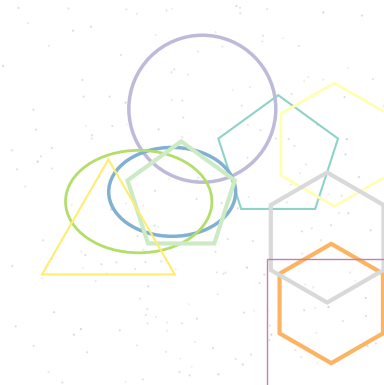[{"shape": "pentagon", "thickness": 1.5, "radius": 0.82, "center": [0.723, 0.589]}, {"shape": "hexagon", "thickness": 2, "radius": 0.8, "center": [0.869, 0.624]}, {"shape": "circle", "thickness": 2.5, "radius": 0.95, "center": [0.526, 0.718]}, {"shape": "oval", "thickness": 2.5, "radius": 0.82, "center": [0.447, 0.502]}, {"shape": "hexagon", "thickness": 3, "radius": 0.78, "center": [0.86, 0.212]}, {"shape": "oval", "thickness": 2, "radius": 0.95, "center": [0.36, 0.476]}, {"shape": "hexagon", "thickness": 3, "radius": 0.84, "center": [0.85, 0.383]}, {"shape": "square", "thickness": 1, "radius": 0.99, "center": [0.892, 0.13]}, {"shape": "pentagon", "thickness": 3, "radius": 0.73, "center": [0.471, 0.486]}, {"shape": "triangle", "thickness": 1.5, "radius": 1.0, "center": [0.282, 0.387]}]